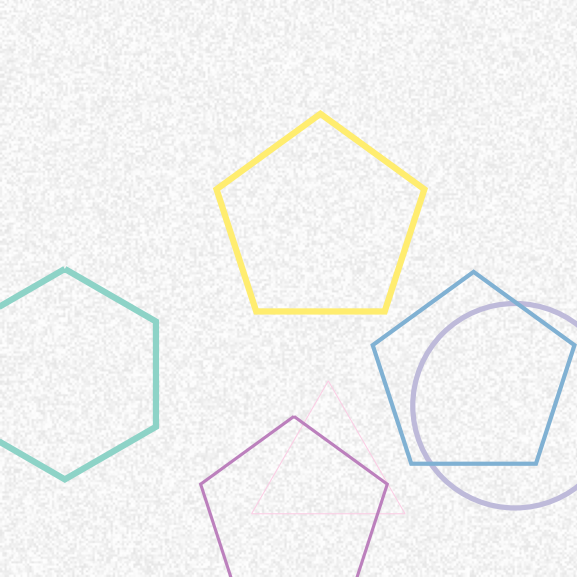[{"shape": "hexagon", "thickness": 3, "radius": 0.91, "center": [0.112, 0.351]}, {"shape": "circle", "thickness": 2.5, "radius": 0.89, "center": [0.892, 0.297]}, {"shape": "pentagon", "thickness": 2, "radius": 0.92, "center": [0.82, 0.345]}, {"shape": "triangle", "thickness": 0.5, "radius": 0.77, "center": [0.568, 0.186]}, {"shape": "pentagon", "thickness": 1.5, "radius": 0.85, "center": [0.509, 0.108]}, {"shape": "pentagon", "thickness": 3, "radius": 0.95, "center": [0.555, 0.613]}]